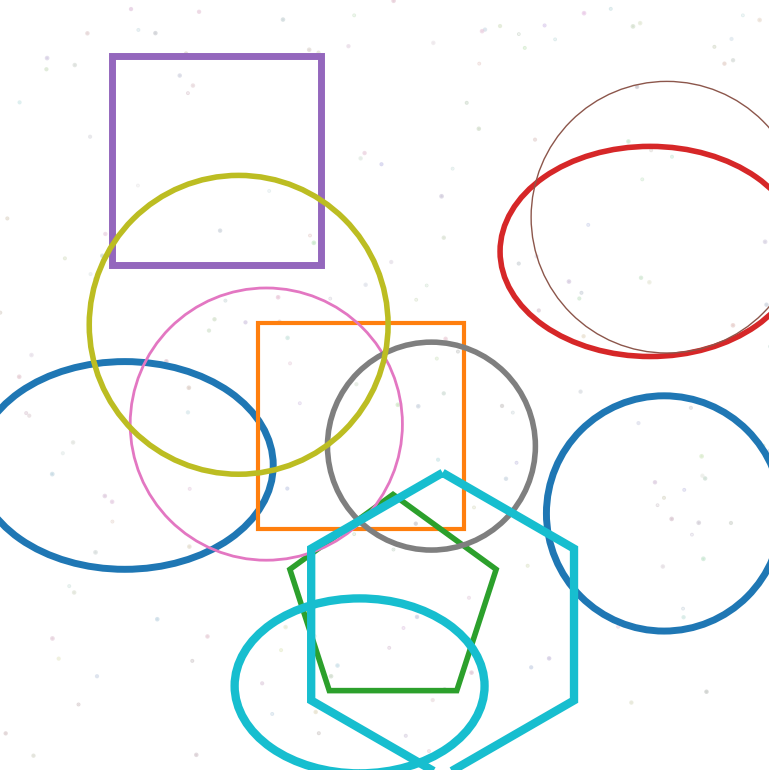[{"shape": "circle", "thickness": 2.5, "radius": 0.76, "center": [0.862, 0.333]}, {"shape": "oval", "thickness": 2.5, "radius": 0.96, "center": [0.162, 0.396]}, {"shape": "square", "thickness": 1.5, "radius": 0.67, "center": [0.469, 0.447]}, {"shape": "pentagon", "thickness": 2, "radius": 0.7, "center": [0.51, 0.217]}, {"shape": "oval", "thickness": 2, "radius": 0.97, "center": [0.844, 0.673]}, {"shape": "square", "thickness": 2.5, "radius": 0.68, "center": [0.281, 0.792]}, {"shape": "circle", "thickness": 0.5, "radius": 0.88, "center": [0.866, 0.718]}, {"shape": "circle", "thickness": 1, "radius": 0.88, "center": [0.346, 0.449]}, {"shape": "circle", "thickness": 2, "radius": 0.68, "center": [0.56, 0.421]}, {"shape": "circle", "thickness": 2, "radius": 0.97, "center": [0.31, 0.578]}, {"shape": "hexagon", "thickness": 3, "radius": 0.99, "center": [0.575, 0.189]}, {"shape": "oval", "thickness": 3, "radius": 0.81, "center": [0.467, 0.109]}]